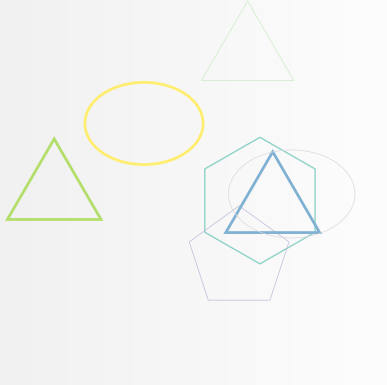[{"shape": "hexagon", "thickness": 1, "radius": 0.82, "center": [0.671, 0.479]}, {"shape": "pentagon", "thickness": 0.5, "radius": 0.68, "center": [0.617, 0.33]}, {"shape": "triangle", "thickness": 2, "radius": 0.7, "center": [0.704, 0.466]}, {"shape": "triangle", "thickness": 2, "radius": 0.7, "center": [0.14, 0.5]}, {"shape": "oval", "thickness": 0.5, "radius": 0.82, "center": [0.753, 0.496]}, {"shape": "triangle", "thickness": 0.5, "radius": 0.69, "center": [0.639, 0.86]}, {"shape": "oval", "thickness": 2, "radius": 0.76, "center": [0.372, 0.679]}]